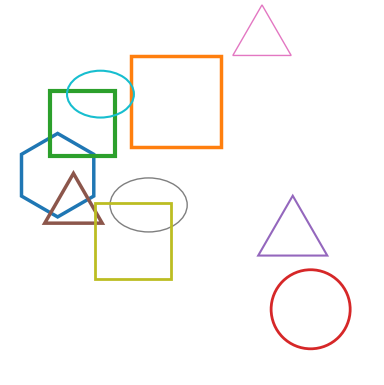[{"shape": "hexagon", "thickness": 2.5, "radius": 0.54, "center": [0.15, 0.545]}, {"shape": "square", "thickness": 2.5, "radius": 0.59, "center": [0.457, 0.737]}, {"shape": "square", "thickness": 3, "radius": 0.42, "center": [0.215, 0.68]}, {"shape": "circle", "thickness": 2, "radius": 0.51, "center": [0.807, 0.197]}, {"shape": "triangle", "thickness": 1.5, "radius": 0.52, "center": [0.76, 0.388]}, {"shape": "triangle", "thickness": 2.5, "radius": 0.43, "center": [0.191, 0.463]}, {"shape": "triangle", "thickness": 1, "radius": 0.44, "center": [0.681, 0.9]}, {"shape": "oval", "thickness": 1, "radius": 0.5, "center": [0.386, 0.468]}, {"shape": "square", "thickness": 2, "radius": 0.49, "center": [0.345, 0.374]}, {"shape": "oval", "thickness": 1.5, "radius": 0.43, "center": [0.261, 0.756]}]